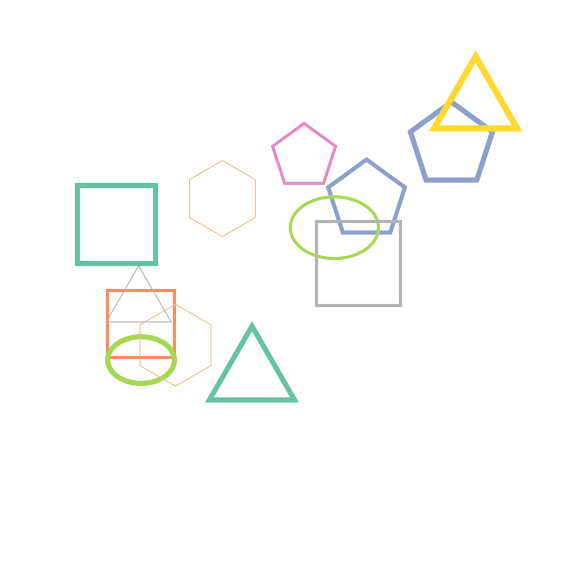[{"shape": "triangle", "thickness": 2.5, "radius": 0.43, "center": [0.436, 0.349]}, {"shape": "square", "thickness": 2.5, "radius": 0.34, "center": [0.201, 0.611]}, {"shape": "square", "thickness": 1.5, "radius": 0.29, "center": [0.243, 0.44]}, {"shape": "pentagon", "thickness": 2, "radius": 0.35, "center": [0.635, 0.653]}, {"shape": "pentagon", "thickness": 2.5, "radius": 0.37, "center": [0.782, 0.748]}, {"shape": "pentagon", "thickness": 1.5, "radius": 0.29, "center": [0.527, 0.728]}, {"shape": "oval", "thickness": 1.5, "radius": 0.38, "center": [0.579, 0.605]}, {"shape": "oval", "thickness": 2.5, "radius": 0.29, "center": [0.244, 0.376]}, {"shape": "triangle", "thickness": 3, "radius": 0.42, "center": [0.824, 0.818]}, {"shape": "hexagon", "thickness": 0.5, "radius": 0.33, "center": [0.385, 0.655]}, {"shape": "hexagon", "thickness": 0.5, "radius": 0.35, "center": [0.304, 0.401]}, {"shape": "square", "thickness": 1.5, "radius": 0.36, "center": [0.62, 0.544]}, {"shape": "triangle", "thickness": 0.5, "radius": 0.32, "center": [0.24, 0.474]}]